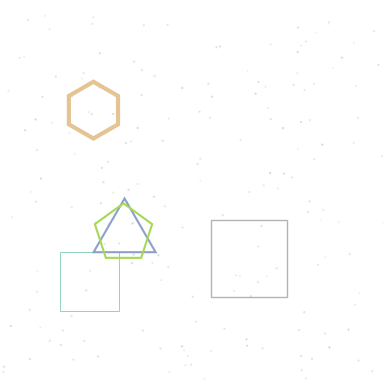[{"shape": "square", "thickness": 0.5, "radius": 0.38, "center": [0.233, 0.269]}, {"shape": "triangle", "thickness": 1.5, "radius": 0.47, "center": [0.324, 0.391]}, {"shape": "pentagon", "thickness": 1.5, "radius": 0.39, "center": [0.321, 0.394]}, {"shape": "hexagon", "thickness": 3, "radius": 0.37, "center": [0.243, 0.714]}, {"shape": "square", "thickness": 1, "radius": 0.5, "center": [0.646, 0.328]}]